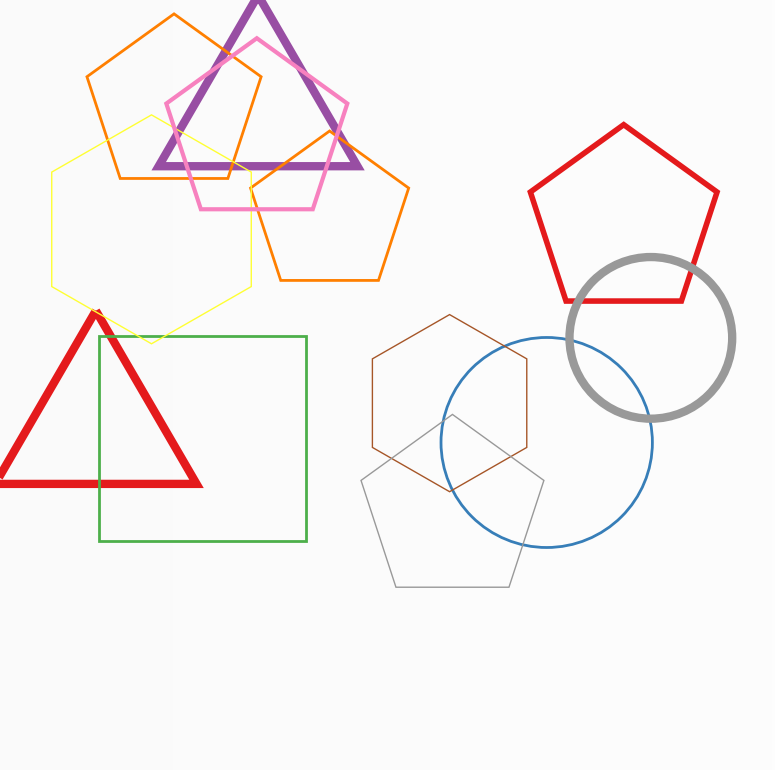[{"shape": "pentagon", "thickness": 2, "radius": 0.63, "center": [0.805, 0.711]}, {"shape": "triangle", "thickness": 3, "radius": 0.75, "center": [0.124, 0.447]}, {"shape": "circle", "thickness": 1, "radius": 0.68, "center": [0.705, 0.425]}, {"shape": "square", "thickness": 1, "radius": 0.67, "center": [0.261, 0.431]}, {"shape": "triangle", "thickness": 3, "radius": 0.74, "center": [0.333, 0.858]}, {"shape": "pentagon", "thickness": 1, "radius": 0.59, "center": [0.225, 0.864]}, {"shape": "pentagon", "thickness": 1, "radius": 0.54, "center": [0.425, 0.723]}, {"shape": "hexagon", "thickness": 0.5, "radius": 0.74, "center": [0.195, 0.702]}, {"shape": "hexagon", "thickness": 0.5, "radius": 0.58, "center": [0.58, 0.476]}, {"shape": "pentagon", "thickness": 1.5, "radius": 0.61, "center": [0.331, 0.828]}, {"shape": "circle", "thickness": 3, "radius": 0.52, "center": [0.84, 0.561]}, {"shape": "pentagon", "thickness": 0.5, "radius": 0.62, "center": [0.584, 0.338]}]